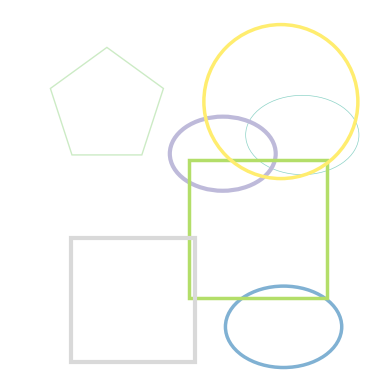[{"shape": "oval", "thickness": 0.5, "radius": 0.74, "center": [0.785, 0.649]}, {"shape": "oval", "thickness": 3, "radius": 0.69, "center": [0.579, 0.601]}, {"shape": "oval", "thickness": 2.5, "radius": 0.76, "center": [0.737, 0.151]}, {"shape": "square", "thickness": 2.5, "radius": 0.89, "center": [0.67, 0.406]}, {"shape": "square", "thickness": 3, "radius": 0.81, "center": [0.346, 0.221]}, {"shape": "pentagon", "thickness": 1, "radius": 0.77, "center": [0.278, 0.722]}, {"shape": "circle", "thickness": 2.5, "radius": 1.0, "center": [0.73, 0.736]}]